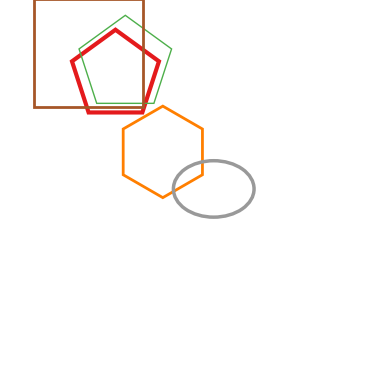[{"shape": "pentagon", "thickness": 3, "radius": 0.59, "center": [0.3, 0.804]}, {"shape": "pentagon", "thickness": 1, "radius": 0.63, "center": [0.325, 0.834]}, {"shape": "hexagon", "thickness": 2, "radius": 0.59, "center": [0.423, 0.606]}, {"shape": "square", "thickness": 2, "radius": 0.7, "center": [0.23, 0.862]}, {"shape": "oval", "thickness": 2.5, "radius": 0.52, "center": [0.555, 0.509]}]